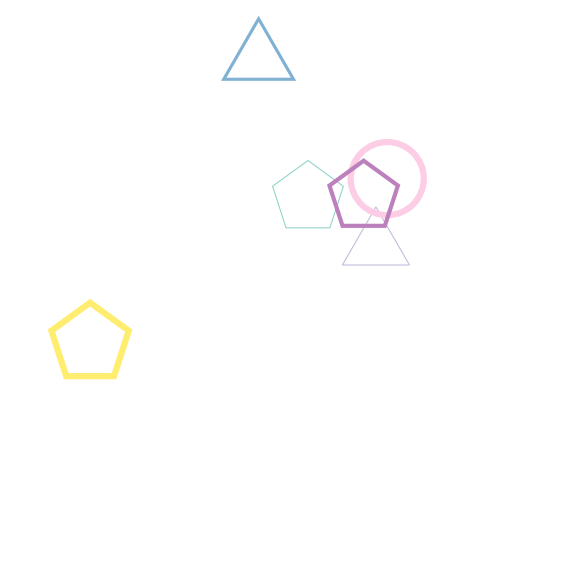[{"shape": "pentagon", "thickness": 0.5, "radius": 0.32, "center": [0.533, 0.657]}, {"shape": "triangle", "thickness": 0.5, "radius": 0.34, "center": [0.651, 0.574]}, {"shape": "triangle", "thickness": 1.5, "radius": 0.35, "center": [0.448, 0.897]}, {"shape": "circle", "thickness": 3, "radius": 0.32, "center": [0.671, 0.69]}, {"shape": "pentagon", "thickness": 2, "radius": 0.31, "center": [0.63, 0.659]}, {"shape": "pentagon", "thickness": 3, "radius": 0.35, "center": [0.156, 0.405]}]